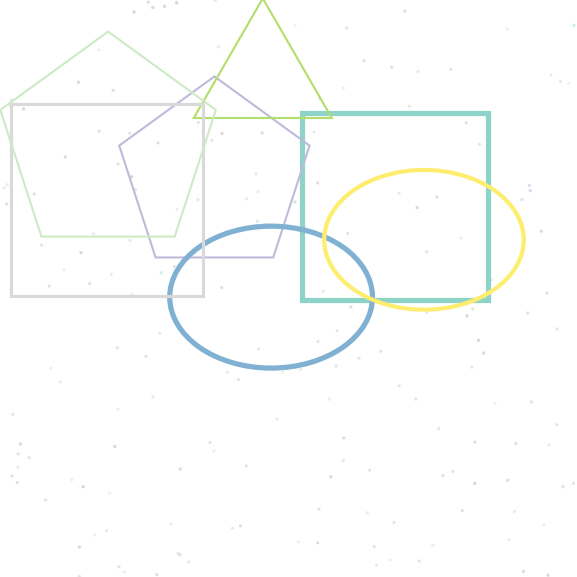[{"shape": "square", "thickness": 2.5, "radius": 0.81, "center": [0.684, 0.642]}, {"shape": "pentagon", "thickness": 1, "radius": 0.87, "center": [0.371, 0.693]}, {"shape": "oval", "thickness": 2.5, "radius": 0.88, "center": [0.469, 0.485]}, {"shape": "triangle", "thickness": 1, "radius": 0.69, "center": [0.455, 0.864]}, {"shape": "square", "thickness": 1.5, "radius": 0.83, "center": [0.185, 0.653]}, {"shape": "pentagon", "thickness": 1, "radius": 0.98, "center": [0.187, 0.748]}, {"shape": "oval", "thickness": 2, "radius": 0.86, "center": [0.734, 0.584]}]